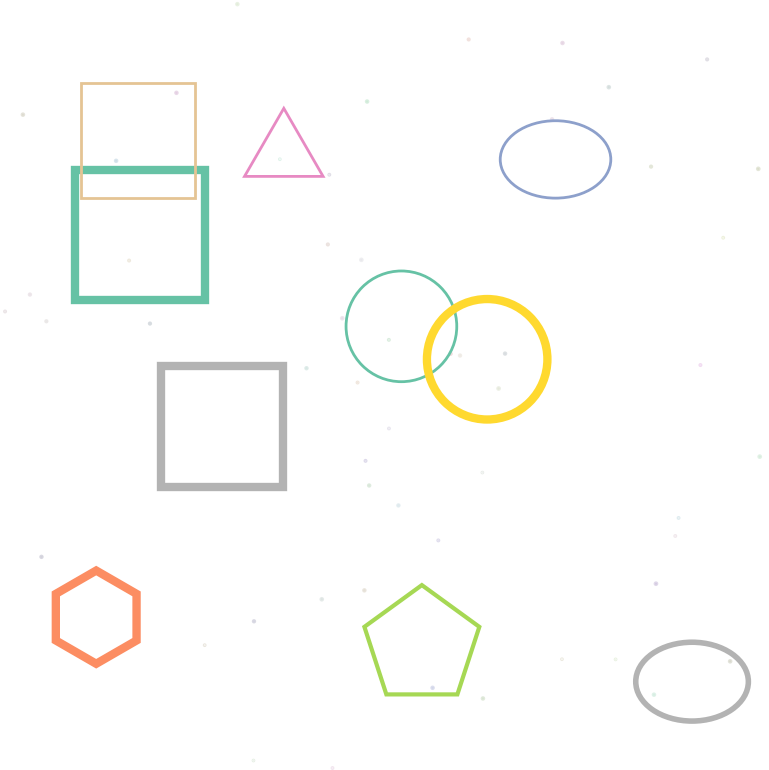[{"shape": "circle", "thickness": 1, "radius": 0.36, "center": [0.521, 0.576]}, {"shape": "square", "thickness": 3, "radius": 0.42, "center": [0.182, 0.694]}, {"shape": "hexagon", "thickness": 3, "radius": 0.3, "center": [0.125, 0.198]}, {"shape": "oval", "thickness": 1, "radius": 0.36, "center": [0.721, 0.793]}, {"shape": "triangle", "thickness": 1, "radius": 0.29, "center": [0.369, 0.8]}, {"shape": "pentagon", "thickness": 1.5, "radius": 0.39, "center": [0.548, 0.162]}, {"shape": "circle", "thickness": 3, "radius": 0.39, "center": [0.633, 0.533]}, {"shape": "square", "thickness": 1, "radius": 0.37, "center": [0.179, 0.818]}, {"shape": "square", "thickness": 3, "radius": 0.39, "center": [0.288, 0.446]}, {"shape": "oval", "thickness": 2, "radius": 0.37, "center": [0.899, 0.115]}]